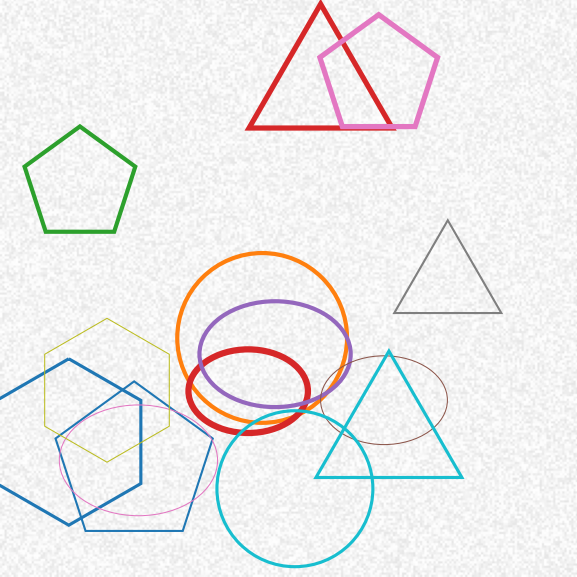[{"shape": "pentagon", "thickness": 1, "radius": 0.72, "center": [0.232, 0.196]}, {"shape": "hexagon", "thickness": 1.5, "radius": 0.72, "center": [0.119, 0.234]}, {"shape": "circle", "thickness": 2, "radius": 0.74, "center": [0.454, 0.414]}, {"shape": "pentagon", "thickness": 2, "radius": 0.5, "center": [0.138, 0.679]}, {"shape": "oval", "thickness": 3, "radius": 0.52, "center": [0.43, 0.322]}, {"shape": "triangle", "thickness": 2.5, "radius": 0.72, "center": [0.555, 0.849]}, {"shape": "oval", "thickness": 2, "radius": 0.65, "center": [0.476, 0.386]}, {"shape": "oval", "thickness": 0.5, "radius": 0.55, "center": [0.665, 0.306]}, {"shape": "pentagon", "thickness": 2.5, "radius": 0.54, "center": [0.656, 0.867]}, {"shape": "oval", "thickness": 0.5, "radius": 0.69, "center": [0.24, 0.202]}, {"shape": "triangle", "thickness": 1, "radius": 0.54, "center": [0.775, 0.511]}, {"shape": "hexagon", "thickness": 0.5, "radius": 0.62, "center": [0.185, 0.323]}, {"shape": "triangle", "thickness": 1.5, "radius": 0.73, "center": [0.673, 0.245]}, {"shape": "circle", "thickness": 1.5, "radius": 0.68, "center": [0.511, 0.153]}]